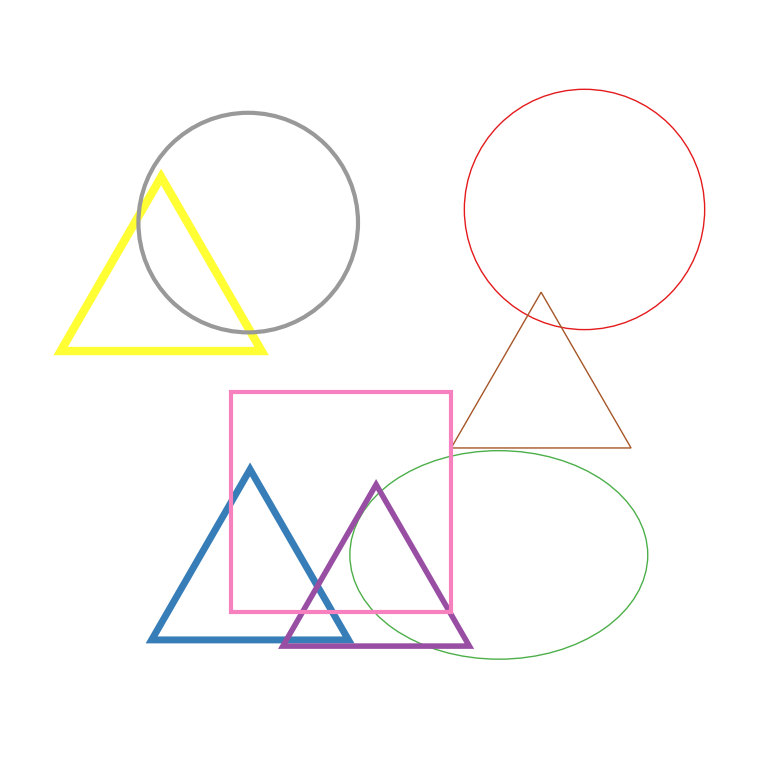[{"shape": "circle", "thickness": 0.5, "radius": 0.78, "center": [0.759, 0.728]}, {"shape": "triangle", "thickness": 2.5, "radius": 0.74, "center": [0.325, 0.243]}, {"shape": "oval", "thickness": 0.5, "radius": 0.97, "center": [0.648, 0.279]}, {"shape": "triangle", "thickness": 2, "radius": 0.7, "center": [0.488, 0.231]}, {"shape": "triangle", "thickness": 3, "radius": 0.75, "center": [0.209, 0.619]}, {"shape": "triangle", "thickness": 0.5, "radius": 0.67, "center": [0.703, 0.486]}, {"shape": "square", "thickness": 1.5, "radius": 0.71, "center": [0.442, 0.348]}, {"shape": "circle", "thickness": 1.5, "radius": 0.71, "center": [0.322, 0.711]}]